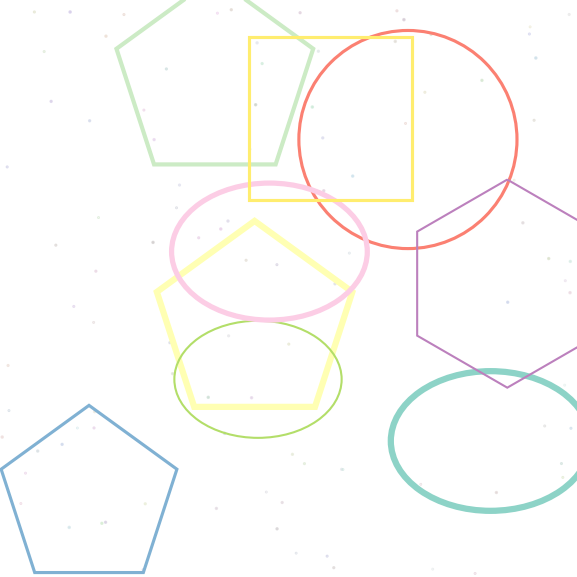[{"shape": "oval", "thickness": 3, "radius": 0.86, "center": [0.849, 0.236]}, {"shape": "pentagon", "thickness": 3, "radius": 0.89, "center": [0.441, 0.439]}, {"shape": "circle", "thickness": 1.5, "radius": 0.94, "center": [0.706, 0.758]}, {"shape": "pentagon", "thickness": 1.5, "radius": 0.8, "center": [0.154, 0.137]}, {"shape": "oval", "thickness": 1, "radius": 0.72, "center": [0.447, 0.342]}, {"shape": "oval", "thickness": 2.5, "radius": 0.85, "center": [0.467, 0.563]}, {"shape": "hexagon", "thickness": 1, "radius": 0.9, "center": [0.878, 0.508]}, {"shape": "pentagon", "thickness": 2, "radius": 0.9, "center": [0.372, 0.859]}, {"shape": "square", "thickness": 1.5, "radius": 0.71, "center": [0.572, 0.794]}]